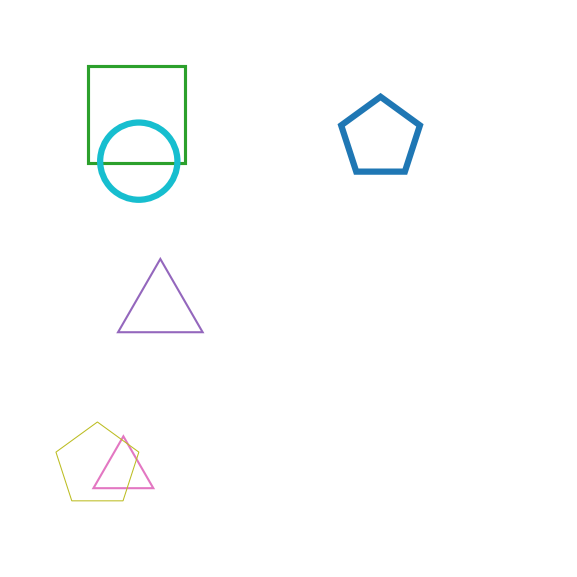[{"shape": "pentagon", "thickness": 3, "radius": 0.36, "center": [0.659, 0.76]}, {"shape": "square", "thickness": 1.5, "radius": 0.42, "center": [0.236, 0.8]}, {"shape": "triangle", "thickness": 1, "radius": 0.42, "center": [0.278, 0.466]}, {"shape": "triangle", "thickness": 1, "radius": 0.3, "center": [0.214, 0.184]}, {"shape": "pentagon", "thickness": 0.5, "radius": 0.38, "center": [0.169, 0.193]}, {"shape": "circle", "thickness": 3, "radius": 0.33, "center": [0.24, 0.72]}]